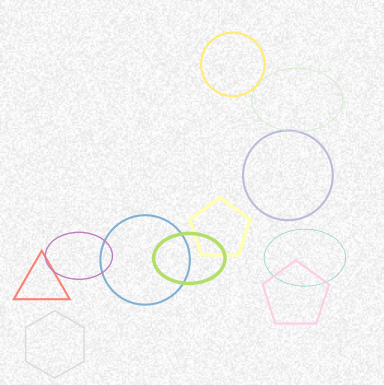[{"shape": "oval", "thickness": 0.5, "radius": 0.53, "center": [0.792, 0.331]}, {"shape": "pentagon", "thickness": 2.5, "radius": 0.41, "center": [0.571, 0.405]}, {"shape": "circle", "thickness": 1.5, "radius": 0.58, "center": [0.748, 0.544]}, {"shape": "triangle", "thickness": 1.5, "radius": 0.42, "center": [0.108, 0.265]}, {"shape": "circle", "thickness": 1.5, "radius": 0.58, "center": [0.377, 0.325]}, {"shape": "oval", "thickness": 2.5, "radius": 0.46, "center": [0.492, 0.329]}, {"shape": "pentagon", "thickness": 1.5, "radius": 0.45, "center": [0.768, 0.233]}, {"shape": "hexagon", "thickness": 1, "radius": 0.44, "center": [0.142, 0.106]}, {"shape": "oval", "thickness": 1, "radius": 0.44, "center": [0.205, 0.336]}, {"shape": "oval", "thickness": 0.5, "radius": 0.59, "center": [0.772, 0.74]}, {"shape": "circle", "thickness": 1.5, "radius": 0.41, "center": [0.605, 0.833]}]